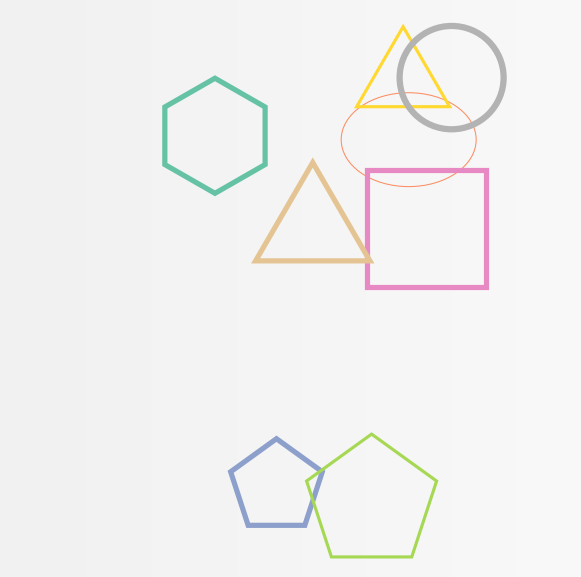[{"shape": "hexagon", "thickness": 2.5, "radius": 0.5, "center": [0.37, 0.764]}, {"shape": "oval", "thickness": 0.5, "radius": 0.58, "center": [0.703, 0.757]}, {"shape": "pentagon", "thickness": 2.5, "radius": 0.41, "center": [0.476, 0.157]}, {"shape": "square", "thickness": 2.5, "radius": 0.51, "center": [0.734, 0.604]}, {"shape": "pentagon", "thickness": 1.5, "radius": 0.59, "center": [0.639, 0.13]}, {"shape": "triangle", "thickness": 1.5, "radius": 0.46, "center": [0.694, 0.861]}, {"shape": "triangle", "thickness": 2.5, "radius": 0.57, "center": [0.538, 0.604]}, {"shape": "circle", "thickness": 3, "radius": 0.45, "center": [0.777, 0.865]}]